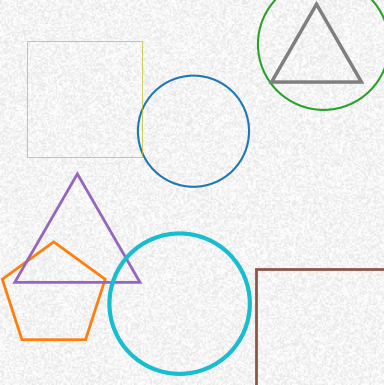[{"shape": "circle", "thickness": 1.5, "radius": 0.72, "center": [0.503, 0.659]}, {"shape": "pentagon", "thickness": 2, "radius": 0.7, "center": [0.14, 0.231]}, {"shape": "circle", "thickness": 1.5, "radius": 0.85, "center": [0.84, 0.885]}, {"shape": "triangle", "thickness": 2, "radius": 0.94, "center": [0.201, 0.361]}, {"shape": "square", "thickness": 2, "radius": 0.9, "center": [0.845, 0.123]}, {"shape": "triangle", "thickness": 2.5, "radius": 0.67, "center": [0.822, 0.854]}, {"shape": "square", "thickness": 0.5, "radius": 0.75, "center": [0.219, 0.743]}, {"shape": "circle", "thickness": 3, "radius": 0.91, "center": [0.467, 0.211]}]